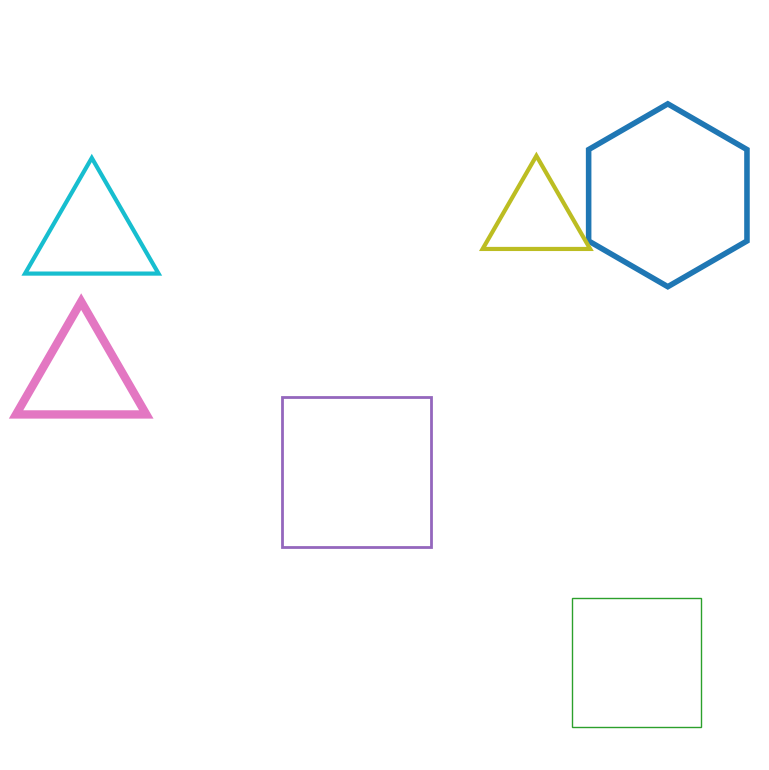[{"shape": "hexagon", "thickness": 2, "radius": 0.59, "center": [0.867, 0.746]}, {"shape": "square", "thickness": 0.5, "radius": 0.42, "center": [0.827, 0.14]}, {"shape": "square", "thickness": 1, "radius": 0.49, "center": [0.463, 0.387]}, {"shape": "triangle", "thickness": 3, "radius": 0.49, "center": [0.105, 0.511]}, {"shape": "triangle", "thickness": 1.5, "radius": 0.4, "center": [0.697, 0.717]}, {"shape": "triangle", "thickness": 1.5, "radius": 0.5, "center": [0.119, 0.695]}]